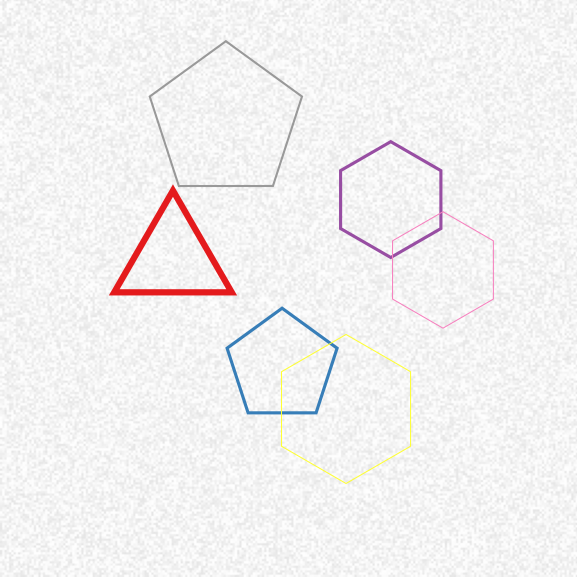[{"shape": "triangle", "thickness": 3, "radius": 0.59, "center": [0.299, 0.552]}, {"shape": "pentagon", "thickness": 1.5, "radius": 0.5, "center": [0.488, 0.365]}, {"shape": "hexagon", "thickness": 1.5, "radius": 0.5, "center": [0.677, 0.654]}, {"shape": "hexagon", "thickness": 0.5, "radius": 0.65, "center": [0.599, 0.291]}, {"shape": "hexagon", "thickness": 0.5, "radius": 0.5, "center": [0.767, 0.532]}, {"shape": "pentagon", "thickness": 1, "radius": 0.69, "center": [0.391, 0.789]}]